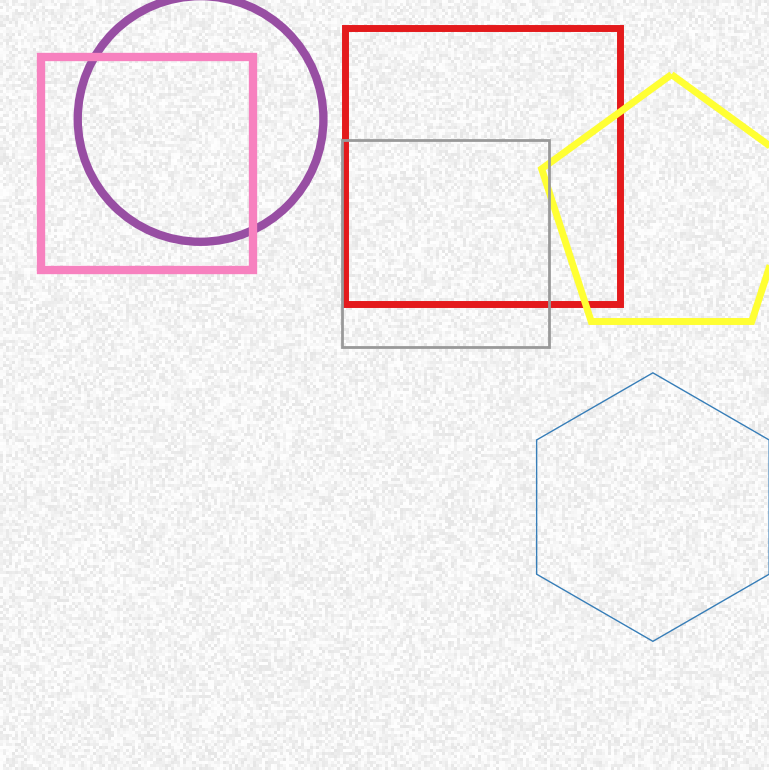[{"shape": "square", "thickness": 2.5, "radius": 0.89, "center": [0.627, 0.784]}, {"shape": "hexagon", "thickness": 0.5, "radius": 0.87, "center": [0.848, 0.341]}, {"shape": "circle", "thickness": 3, "radius": 0.8, "center": [0.26, 0.845]}, {"shape": "pentagon", "thickness": 2.5, "radius": 0.89, "center": [0.872, 0.726]}, {"shape": "square", "thickness": 3, "radius": 0.69, "center": [0.191, 0.787]}, {"shape": "square", "thickness": 1, "radius": 0.67, "center": [0.578, 0.684]}]